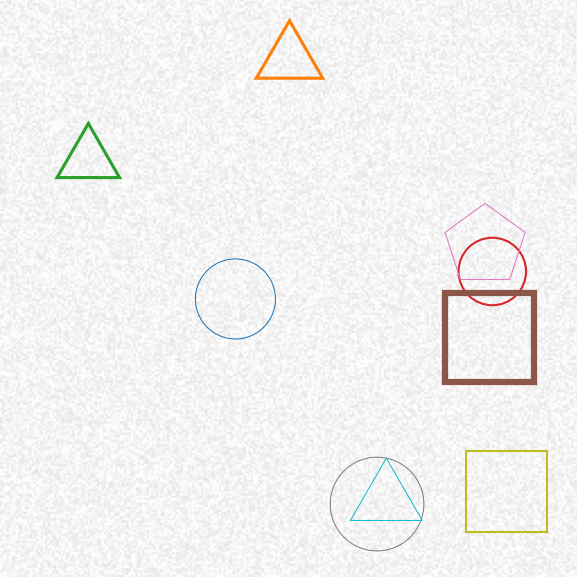[{"shape": "circle", "thickness": 0.5, "radius": 0.35, "center": [0.408, 0.481]}, {"shape": "triangle", "thickness": 1.5, "radius": 0.33, "center": [0.501, 0.897]}, {"shape": "triangle", "thickness": 1.5, "radius": 0.31, "center": [0.153, 0.723]}, {"shape": "circle", "thickness": 1, "radius": 0.29, "center": [0.852, 0.529]}, {"shape": "square", "thickness": 3, "radius": 0.39, "center": [0.847, 0.415]}, {"shape": "pentagon", "thickness": 0.5, "radius": 0.36, "center": [0.84, 0.574]}, {"shape": "circle", "thickness": 0.5, "radius": 0.41, "center": [0.653, 0.126]}, {"shape": "square", "thickness": 1, "radius": 0.35, "center": [0.877, 0.148]}, {"shape": "triangle", "thickness": 0.5, "radius": 0.36, "center": [0.669, 0.134]}]